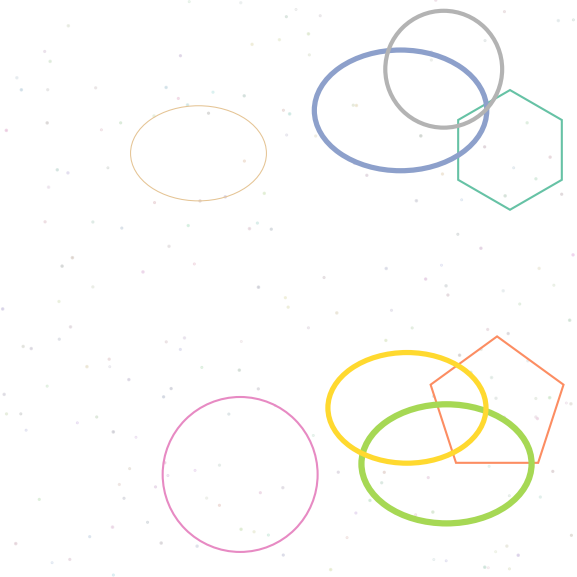[{"shape": "hexagon", "thickness": 1, "radius": 0.52, "center": [0.883, 0.74]}, {"shape": "pentagon", "thickness": 1, "radius": 0.6, "center": [0.861, 0.296]}, {"shape": "oval", "thickness": 2.5, "radius": 0.75, "center": [0.694, 0.808]}, {"shape": "circle", "thickness": 1, "radius": 0.67, "center": [0.416, 0.178]}, {"shape": "oval", "thickness": 3, "radius": 0.74, "center": [0.773, 0.196]}, {"shape": "oval", "thickness": 2.5, "radius": 0.68, "center": [0.705, 0.293]}, {"shape": "oval", "thickness": 0.5, "radius": 0.59, "center": [0.344, 0.734]}, {"shape": "circle", "thickness": 2, "radius": 0.51, "center": [0.768, 0.879]}]